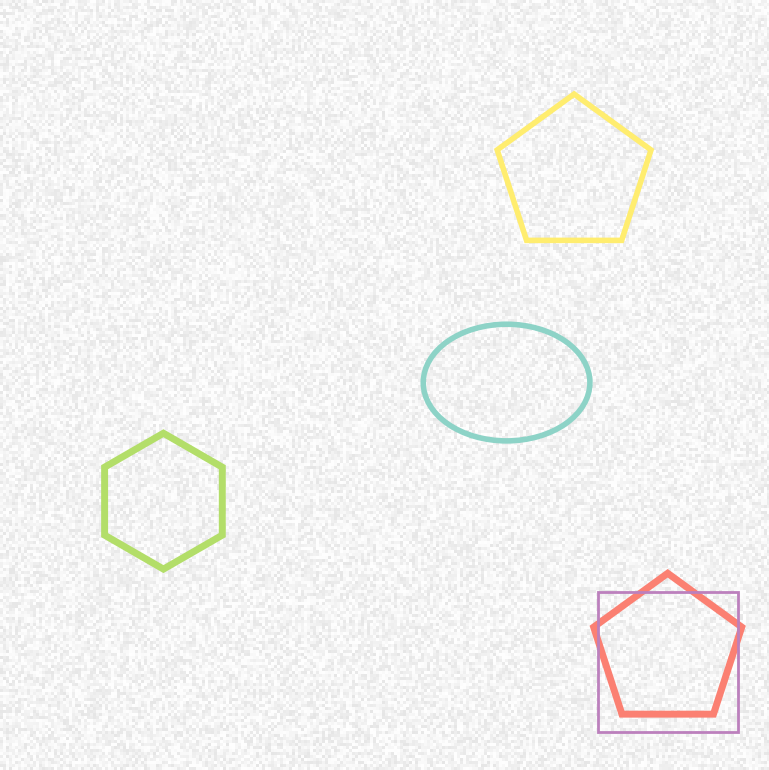[{"shape": "oval", "thickness": 2, "radius": 0.54, "center": [0.658, 0.503]}, {"shape": "pentagon", "thickness": 2.5, "radius": 0.51, "center": [0.867, 0.154]}, {"shape": "hexagon", "thickness": 2.5, "radius": 0.44, "center": [0.212, 0.349]}, {"shape": "square", "thickness": 1, "radius": 0.46, "center": [0.867, 0.14]}, {"shape": "pentagon", "thickness": 2, "radius": 0.53, "center": [0.746, 0.773]}]